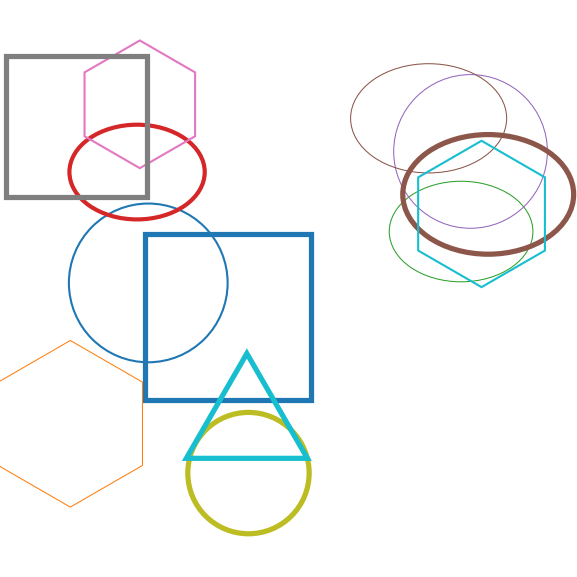[{"shape": "circle", "thickness": 1, "radius": 0.69, "center": [0.257, 0.509]}, {"shape": "square", "thickness": 2.5, "radius": 0.72, "center": [0.394, 0.45]}, {"shape": "hexagon", "thickness": 0.5, "radius": 0.72, "center": [0.122, 0.265]}, {"shape": "oval", "thickness": 0.5, "radius": 0.62, "center": [0.798, 0.598]}, {"shape": "oval", "thickness": 2, "radius": 0.59, "center": [0.237, 0.701]}, {"shape": "circle", "thickness": 0.5, "radius": 0.67, "center": [0.815, 0.737]}, {"shape": "oval", "thickness": 0.5, "radius": 0.68, "center": [0.742, 0.794]}, {"shape": "oval", "thickness": 2.5, "radius": 0.74, "center": [0.845, 0.663]}, {"shape": "hexagon", "thickness": 1, "radius": 0.55, "center": [0.242, 0.818]}, {"shape": "square", "thickness": 2.5, "radius": 0.61, "center": [0.132, 0.78]}, {"shape": "circle", "thickness": 2.5, "radius": 0.53, "center": [0.43, 0.18]}, {"shape": "triangle", "thickness": 2.5, "radius": 0.61, "center": [0.427, 0.266]}, {"shape": "hexagon", "thickness": 1, "radius": 0.63, "center": [0.834, 0.629]}]